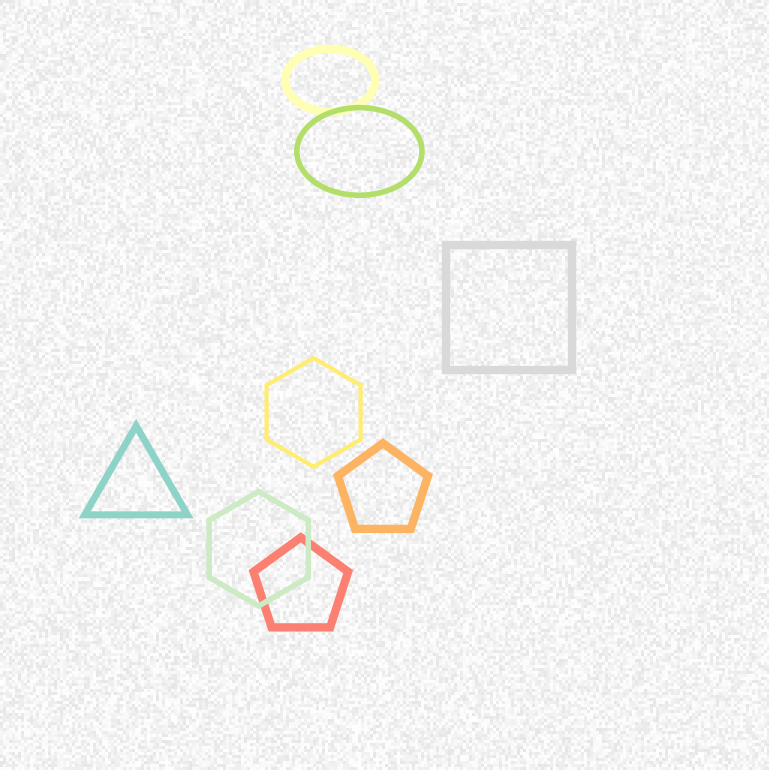[{"shape": "triangle", "thickness": 2.5, "radius": 0.39, "center": [0.177, 0.37]}, {"shape": "oval", "thickness": 3, "radius": 0.29, "center": [0.429, 0.896]}, {"shape": "pentagon", "thickness": 3, "radius": 0.32, "center": [0.391, 0.238]}, {"shape": "pentagon", "thickness": 3, "radius": 0.31, "center": [0.497, 0.363]}, {"shape": "oval", "thickness": 2, "radius": 0.41, "center": [0.467, 0.803]}, {"shape": "square", "thickness": 3, "radius": 0.41, "center": [0.661, 0.601]}, {"shape": "hexagon", "thickness": 2, "radius": 0.37, "center": [0.336, 0.287]}, {"shape": "hexagon", "thickness": 1.5, "radius": 0.35, "center": [0.407, 0.464]}]